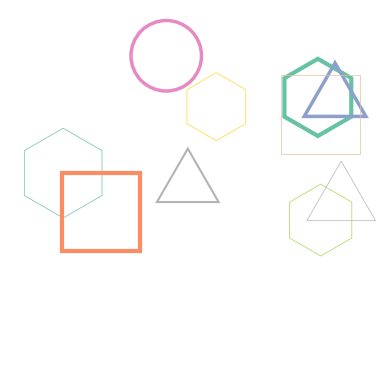[{"shape": "hexagon", "thickness": 0.5, "radius": 0.58, "center": [0.164, 0.55]}, {"shape": "hexagon", "thickness": 3, "radius": 0.5, "center": [0.826, 0.747]}, {"shape": "square", "thickness": 3, "radius": 0.51, "center": [0.262, 0.449]}, {"shape": "triangle", "thickness": 2.5, "radius": 0.46, "center": [0.87, 0.744]}, {"shape": "circle", "thickness": 2.5, "radius": 0.46, "center": [0.432, 0.855]}, {"shape": "hexagon", "thickness": 0.5, "radius": 0.47, "center": [0.833, 0.428]}, {"shape": "hexagon", "thickness": 0.5, "radius": 0.44, "center": [0.562, 0.723]}, {"shape": "square", "thickness": 0.5, "radius": 0.51, "center": [0.832, 0.703]}, {"shape": "triangle", "thickness": 1.5, "radius": 0.46, "center": [0.488, 0.521]}, {"shape": "triangle", "thickness": 0.5, "radius": 0.52, "center": [0.886, 0.478]}]